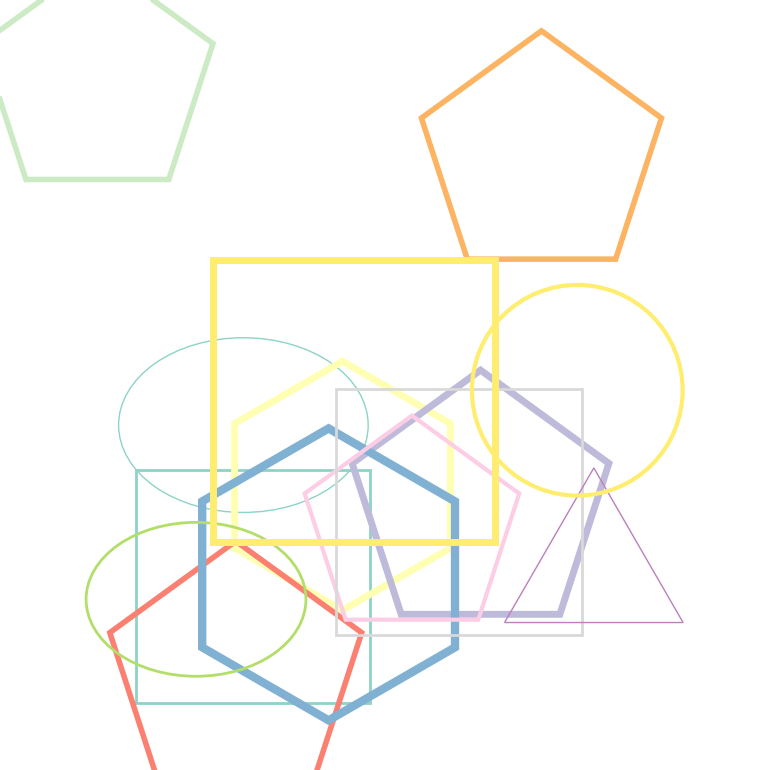[{"shape": "square", "thickness": 1, "radius": 0.76, "center": [0.328, 0.238]}, {"shape": "oval", "thickness": 0.5, "radius": 0.81, "center": [0.316, 0.448]}, {"shape": "hexagon", "thickness": 2.5, "radius": 0.81, "center": [0.445, 0.369]}, {"shape": "pentagon", "thickness": 2.5, "radius": 0.88, "center": [0.624, 0.344]}, {"shape": "pentagon", "thickness": 2, "radius": 0.86, "center": [0.306, 0.125]}, {"shape": "hexagon", "thickness": 3, "radius": 0.95, "center": [0.427, 0.254]}, {"shape": "pentagon", "thickness": 2, "radius": 0.82, "center": [0.703, 0.796]}, {"shape": "oval", "thickness": 1, "radius": 0.71, "center": [0.255, 0.222]}, {"shape": "pentagon", "thickness": 1.5, "radius": 0.73, "center": [0.535, 0.314]}, {"shape": "square", "thickness": 1, "radius": 0.8, "center": [0.596, 0.335]}, {"shape": "triangle", "thickness": 0.5, "radius": 0.67, "center": [0.771, 0.258]}, {"shape": "pentagon", "thickness": 2, "radius": 0.79, "center": [0.126, 0.895]}, {"shape": "circle", "thickness": 1.5, "radius": 0.68, "center": [0.75, 0.493]}, {"shape": "square", "thickness": 2.5, "radius": 0.92, "center": [0.46, 0.479]}]